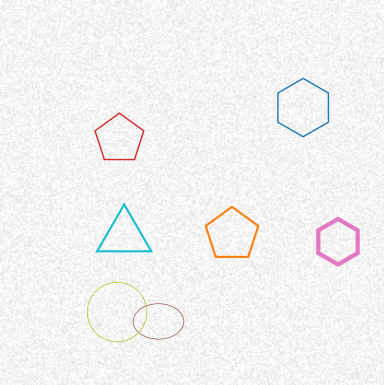[{"shape": "hexagon", "thickness": 1, "radius": 0.38, "center": [0.787, 0.721]}, {"shape": "pentagon", "thickness": 1.5, "radius": 0.36, "center": [0.603, 0.391]}, {"shape": "pentagon", "thickness": 1, "radius": 0.33, "center": [0.31, 0.639]}, {"shape": "oval", "thickness": 0.5, "radius": 0.33, "center": [0.412, 0.165]}, {"shape": "hexagon", "thickness": 3, "radius": 0.3, "center": [0.878, 0.372]}, {"shape": "circle", "thickness": 0.5, "radius": 0.39, "center": [0.304, 0.189]}, {"shape": "triangle", "thickness": 1.5, "radius": 0.41, "center": [0.323, 0.388]}]